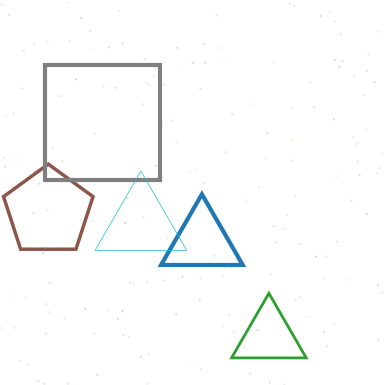[{"shape": "triangle", "thickness": 3, "radius": 0.61, "center": [0.524, 0.373]}, {"shape": "triangle", "thickness": 2, "radius": 0.56, "center": [0.698, 0.126]}, {"shape": "pentagon", "thickness": 2.5, "radius": 0.61, "center": [0.125, 0.452]}, {"shape": "square", "thickness": 3, "radius": 0.74, "center": [0.266, 0.682]}, {"shape": "triangle", "thickness": 0.5, "radius": 0.69, "center": [0.366, 0.418]}]